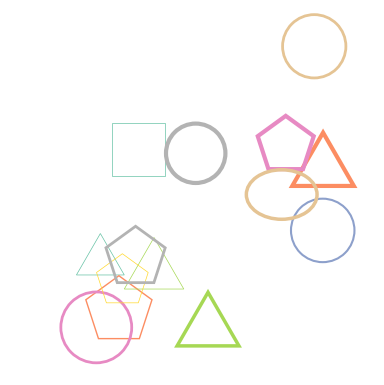[{"shape": "triangle", "thickness": 0.5, "radius": 0.36, "center": [0.261, 0.322]}, {"shape": "square", "thickness": 0.5, "radius": 0.34, "center": [0.36, 0.611]}, {"shape": "pentagon", "thickness": 1, "radius": 0.45, "center": [0.309, 0.194]}, {"shape": "triangle", "thickness": 3, "radius": 0.46, "center": [0.839, 0.563]}, {"shape": "circle", "thickness": 1.5, "radius": 0.41, "center": [0.838, 0.402]}, {"shape": "pentagon", "thickness": 3, "radius": 0.38, "center": [0.742, 0.623]}, {"shape": "circle", "thickness": 2, "radius": 0.46, "center": [0.25, 0.15]}, {"shape": "triangle", "thickness": 0.5, "radius": 0.45, "center": [0.4, 0.294]}, {"shape": "triangle", "thickness": 2.5, "radius": 0.46, "center": [0.54, 0.148]}, {"shape": "pentagon", "thickness": 0.5, "radius": 0.35, "center": [0.318, 0.27]}, {"shape": "oval", "thickness": 2.5, "radius": 0.46, "center": [0.732, 0.495]}, {"shape": "circle", "thickness": 2, "radius": 0.41, "center": [0.816, 0.88]}, {"shape": "pentagon", "thickness": 2, "radius": 0.4, "center": [0.352, 0.331]}, {"shape": "circle", "thickness": 3, "radius": 0.39, "center": [0.508, 0.602]}]